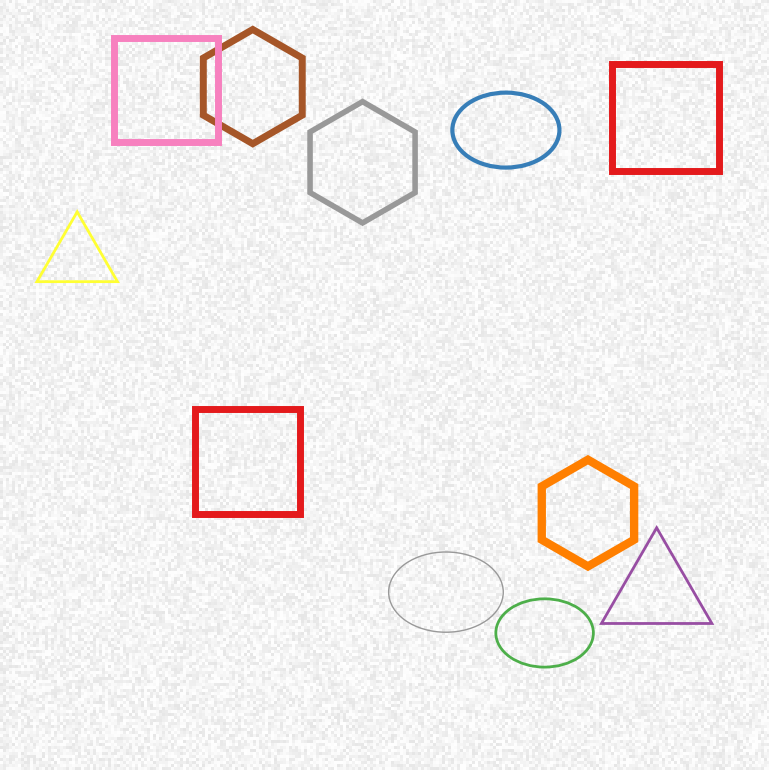[{"shape": "square", "thickness": 2.5, "radius": 0.34, "center": [0.321, 0.401]}, {"shape": "square", "thickness": 2.5, "radius": 0.35, "center": [0.864, 0.847]}, {"shape": "oval", "thickness": 1.5, "radius": 0.35, "center": [0.657, 0.831]}, {"shape": "oval", "thickness": 1, "radius": 0.32, "center": [0.707, 0.178]}, {"shape": "triangle", "thickness": 1, "radius": 0.41, "center": [0.853, 0.232]}, {"shape": "hexagon", "thickness": 3, "radius": 0.35, "center": [0.764, 0.334]}, {"shape": "triangle", "thickness": 1, "radius": 0.3, "center": [0.1, 0.664]}, {"shape": "hexagon", "thickness": 2.5, "radius": 0.37, "center": [0.328, 0.888]}, {"shape": "square", "thickness": 2.5, "radius": 0.34, "center": [0.216, 0.883]}, {"shape": "hexagon", "thickness": 2, "radius": 0.39, "center": [0.471, 0.789]}, {"shape": "oval", "thickness": 0.5, "radius": 0.37, "center": [0.579, 0.231]}]